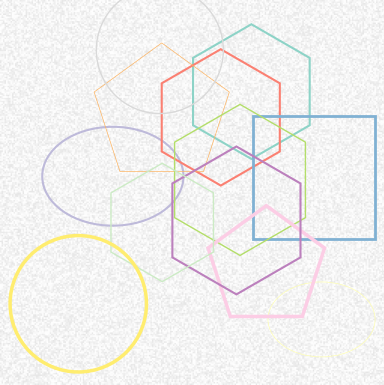[{"shape": "hexagon", "thickness": 1.5, "radius": 0.87, "center": [0.653, 0.762]}, {"shape": "oval", "thickness": 0.5, "radius": 0.7, "center": [0.835, 0.17]}, {"shape": "oval", "thickness": 1.5, "radius": 0.92, "center": [0.293, 0.542]}, {"shape": "hexagon", "thickness": 1.5, "radius": 0.89, "center": [0.573, 0.695]}, {"shape": "square", "thickness": 2, "radius": 0.8, "center": [0.815, 0.539]}, {"shape": "pentagon", "thickness": 0.5, "radius": 0.92, "center": [0.42, 0.704]}, {"shape": "hexagon", "thickness": 1, "radius": 0.98, "center": [0.623, 0.533]}, {"shape": "pentagon", "thickness": 2.5, "radius": 0.8, "center": [0.692, 0.307]}, {"shape": "circle", "thickness": 1, "radius": 0.82, "center": [0.415, 0.87]}, {"shape": "hexagon", "thickness": 1.5, "radius": 0.96, "center": [0.614, 0.427]}, {"shape": "hexagon", "thickness": 1, "radius": 0.77, "center": [0.421, 0.422]}, {"shape": "circle", "thickness": 2.5, "radius": 0.89, "center": [0.203, 0.211]}]